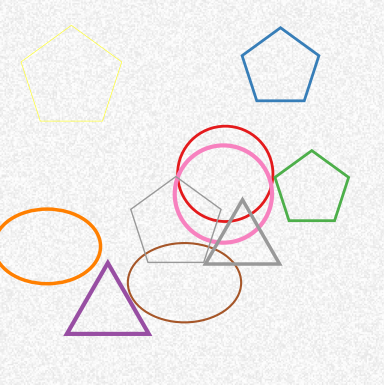[{"shape": "circle", "thickness": 2, "radius": 0.62, "center": [0.585, 0.548]}, {"shape": "pentagon", "thickness": 2, "radius": 0.52, "center": [0.729, 0.823]}, {"shape": "pentagon", "thickness": 2, "radius": 0.5, "center": [0.81, 0.508]}, {"shape": "triangle", "thickness": 3, "radius": 0.61, "center": [0.28, 0.194]}, {"shape": "oval", "thickness": 2.5, "radius": 0.69, "center": [0.123, 0.36]}, {"shape": "pentagon", "thickness": 0.5, "radius": 0.69, "center": [0.185, 0.797]}, {"shape": "oval", "thickness": 1.5, "radius": 0.74, "center": [0.479, 0.266]}, {"shape": "circle", "thickness": 3, "radius": 0.63, "center": [0.58, 0.496]}, {"shape": "pentagon", "thickness": 1, "radius": 0.62, "center": [0.457, 0.418]}, {"shape": "triangle", "thickness": 2.5, "radius": 0.56, "center": [0.63, 0.37]}]